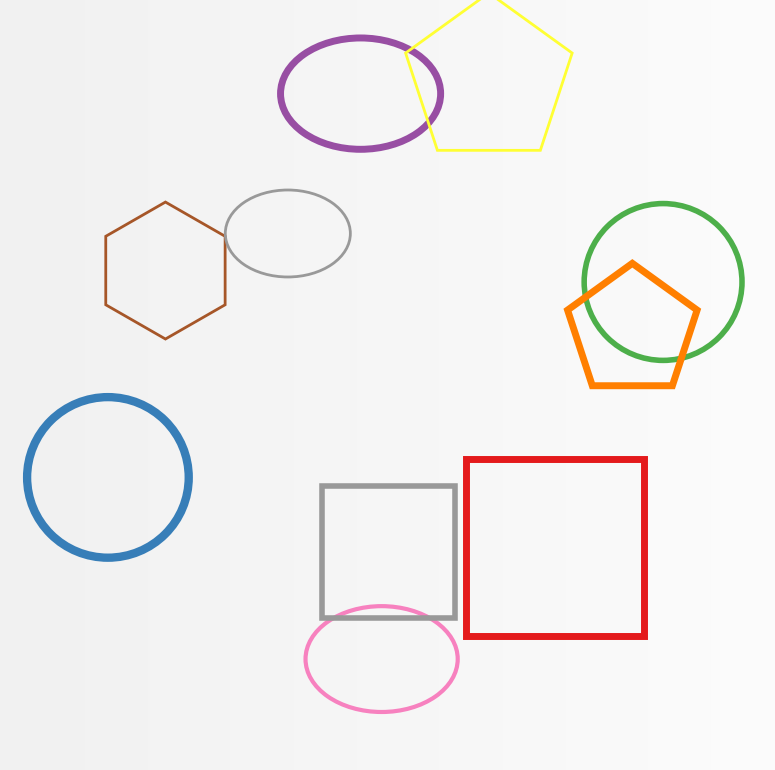[{"shape": "square", "thickness": 2.5, "radius": 0.57, "center": [0.716, 0.289]}, {"shape": "circle", "thickness": 3, "radius": 0.52, "center": [0.139, 0.38]}, {"shape": "circle", "thickness": 2, "radius": 0.51, "center": [0.856, 0.634]}, {"shape": "oval", "thickness": 2.5, "radius": 0.52, "center": [0.465, 0.878]}, {"shape": "pentagon", "thickness": 2.5, "radius": 0.44, "center": [0.816, 0.57]}, {"shape": "pentagon", "thickness": 1, "radius": 0.56, "center": [0.631, 0.896]}, {"shape": "hexagon", "thickness": 1, "radius": 0.44, "center": [0.213, 0.649]}, {"shape": "oval", "thickness": 1.5, "radius": 0.49, "center": [0.492, 0.144]}, {"shape": "oval", "thickness": 1, "radius": 0.4, "center": [0.371, 0.697]}, {"shape": "square", "thickness": 2, "radius": 0.43, "center": [0.502, 0.283]}]